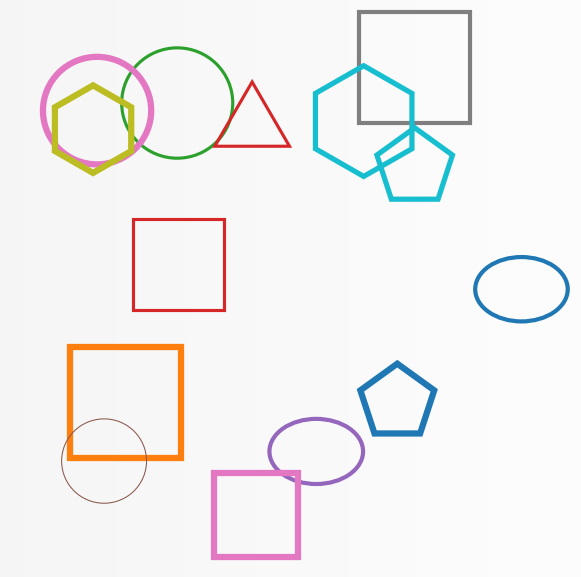[{"shape": "pentagon", "thickness": 3, "radius": 0.33, "center": [0.684, 0.303]}, {"shape": "oval", "thickness": 2, "radius": 0.4, "center": [0.897, 0.498]}, {"shape": "square", "thickness": 3, "radius": 0.48, "center": [0.216, 0.302]}, {"shape": "circle", "thickness": 1.5, "radius": 0.48, "center": [0.305, 0.821]}, {"shape": "triangle", "thickness": 1.5, "radius": 0.37, "center": [0.434, 0.783]}, {"shape": "square", "thickness": 1.5, "radius": 0.4, "center": [0.307, 0.542]}, {"shape": "oval", "thickness": 2, "radius": 0.4, "center": [0.544, 0.217]}, {"shape": "circle", "thickness": 0.5, "radius": 0.37, "center": [0.179, 0.201]}, {"shape": "circle", "thickness": 3, "radius": 0.47, "center": [0.167, 0.808]}, {"shape": "square", "thickness": 3, "radius": 0.36, "center": [0.44, 0.107]}, {"shape": "square", "thickness": 2, "radius": 0.48, "center": [0.713, 0.882]}, {"shape": "hexagon", "thickness": 3, "radius": 0.38, "center": [0.16, 0.776]}, {"shape": "pentagon", "thickness": 2.5, "radius": 0.34, "center": [0.713, 0.71]}, {"shape": "hexagon", "thickness": 2.5, "radius": 0.48, "center": [0.626, 0.789]}]